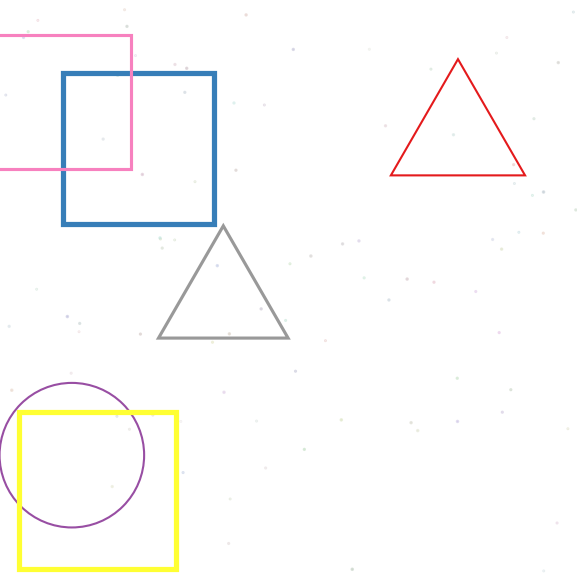[{"shape": "triangle", "thickness": 1, "radius": 0.67, "center": [0.793, 0.763]}, {"shape": "square", "thickness": 2.5, "radius": 0.65, "center": [0.24, 0.743]}, {"shape": "circle", "thickness": 1, "radius": 0.63, "center": [0.124, 0.211]}, {"shape": "square", "thickness": 2.5, "radius": 0.68, "center": [0.169, 0.15]}, {"shape": "square", "thickness": 1.5, "radius": 0.58, "center": [0.11, 0.822]}, {"shape": "triangle", "thickness": 1.5, "radius": 0.65, "center": [0.387, 0.478]}]